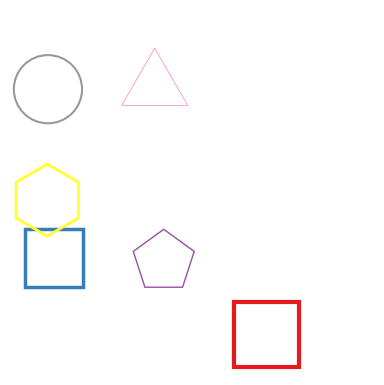[{"shape": "square", "thickness": 3, "radius": 0.42, "center": [0.692, 0.131]}, {"shape": "square", "thickness": 2.5, "radius": 0.38, "center": [0.141, 0.329]}, {"shape": "pentagon", "thickness": 1, "radius": 0.42, "center": [0.425, 0.321]}, {"shape": "hexagon", "thickness": 2, "radius": 0.47, "center": [0.123, 0.48]}, {"shape": "triangle", "thickness": 0.5, "radius": 0.5, "center": [0.402, 0.776]}, {"shape": "circle", "thickness": 1.5, "radius": 0.44, "center": [0.125, 0.768]}]